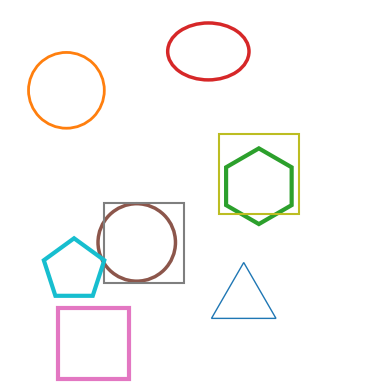[{"shape": "triangle", "thickness": 1, "radius": 0.48, "center": [0.633, 0.221]}, {"shape": "circle", "thickness": 2, "radius": 0.49, "center": [0.173, 0.765]}, {"shape": "hexagon", "thickness": 3, "radius": 0.49, "center": [0.672, 0.516]}, {"shape": "oval", "thickness": 2.5, "radius": 0.53, "center": [0.541, 0.866]}, {"shape": "circle", "thickness": 2.5, "radius": 0.5, "center": [0.355, 0.37]}, {"shape": "square", "thickness": 3, "radius": 0.46, "center": [0.242, 0.107]}, {"shape": "square", "thickness": 1.5, "radius": 0.52, "center": [0.374, 0.369]}, {"shape": "square", "thickness": 1.5, "radius": 0.52, "center": [0.673, 0.547]}, {"shape": "pentagon", "thickness": 3, "radius": 0.41, "center": [0.192, 0.298]}]